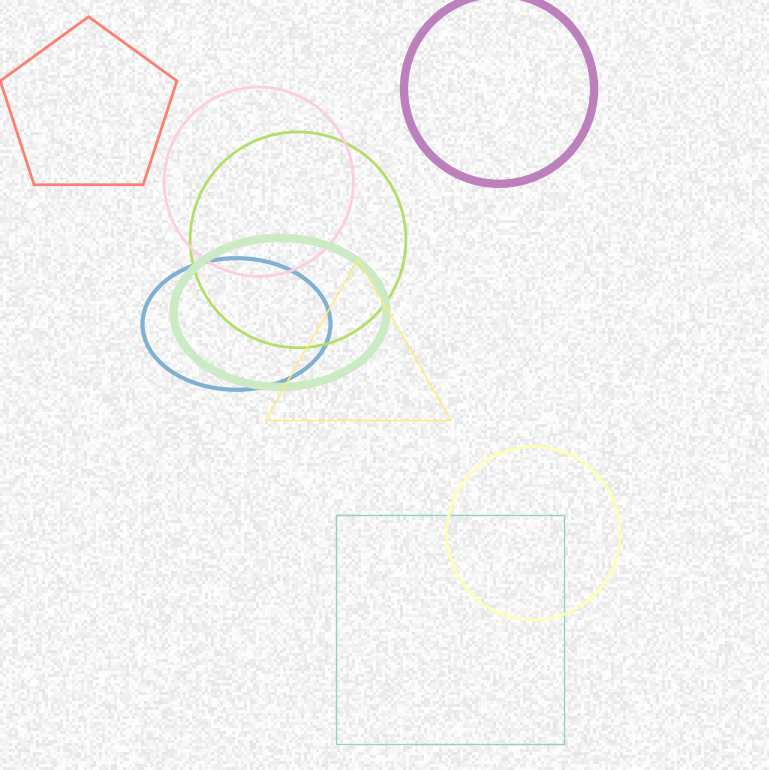[{"shape": "square", "thickness": 0.5, "radius": 0.74, "center": [0.584, 0.182]}, {"shape": "circle", "thickness": 1, "radius": 0.56, "center": [0.693, 0.307]}, {"shape": "pentagon", "thickness": 1, "radius": 0.6, "center": [0.115, 0.858]}, {"shape": "oval", "thickness": 1.5, "radius": 0.61, "center": [0.307, 0.579]}, {"shape": "circle", "thickness": 1, "radius": 0.7, "center": [0.387, 0.689]}, {"shape": "circle", "thickness": 1, "radius": 0.61, "center": [0.336, 0.764]}, {"shape": "circle", "thickness": 3, "radius": 0.62, "center": [0.648, 0.885]}, {"shape": "oval", "thickness": 3, "radius": 0.69, "center": [0.364, 0.594]}, {"shape": "triangle", "thickness": 0.5, "radius": 0.7, "center": [0.465, 0.524]}]